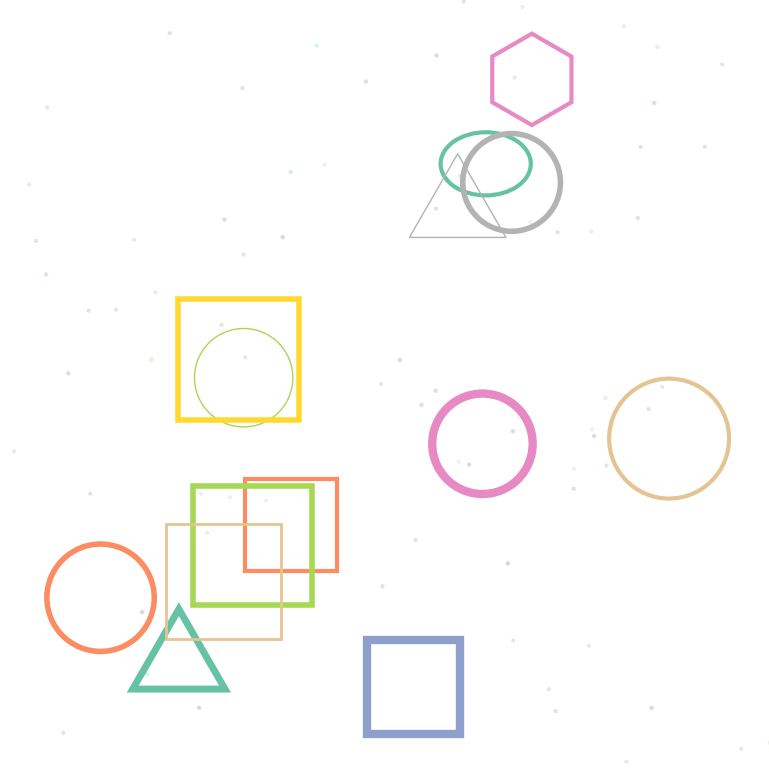[{"shape": "oval", "thickness": 1.5, "radius": 0.29, "center": [0.631, 0.787]}, {"shape": "triangle", "thickness": 2.5, "radius": 0.35, "center": [0.232, 0.14]}, {"shape": "circle", "thickness": 2, "radius": 0.35, "center": [0.131, 0.224]}, {"shape": "square", "thickness": 1.5, "radius": 0.3, "center": [0.378, 0.318]}, {"shape": "square", "thickness": 3, "radius": 0.3, "center": [0.537, 0.108]}, {"shape": "circle", "thickness": 3, "radius": 0.33, "center": [0.627, 0.424]}, {"shape": "hexagon", "thickness": 1.5, "radius": 0.3, "center": [0.691, 0.897]}, {"shape": "circle", "thickness": 0.5, "radius": 0.32, "center": [0.316, 0.509]}, {"shape": "square", "thickness": 2, "radius": 0.39, "center": [0.327, 0.291]}, {"shape": "square", "thickness": 2, "radius": 0.39, "center": [0.309, 0.533]}, {"shape": "square", "thickness": 1, "radius": 0.37, "center": [0.29, 0.245]}, {"shape": "circle", "thickness": 1.5, "radius": 0.39, "center": [0.869, 0.43]}, {"shape": "circle", "thickness": 2, "radius": 0.32, "center": [0.664, 0.763]}, {"shape": "triangle", "thickness": 0.5, "radius": 0.36, "center": [0.594, 0.728]}]